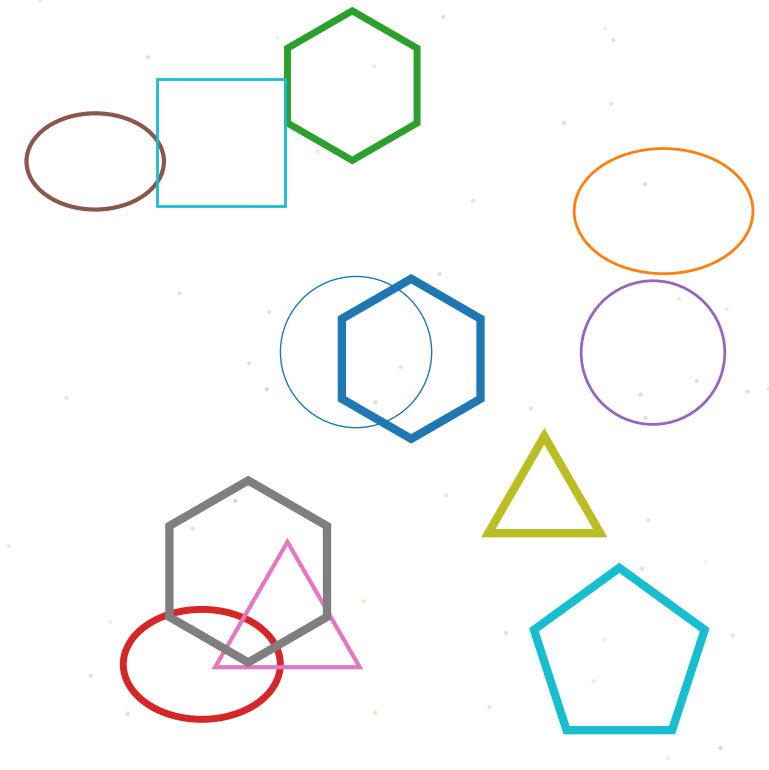[{"shape": "hexagon", "thickness": 3, "radius": 0.52, "center": [0.534, 0.534]}, {"shape": "circle", "thickness": 0.5, "radius": 0.49, "center": [0.462, 0.543]}, {"shape": "oval", "thickness": 1, "radius": 0.58, "center": [0.862, 0.726]}, {"shape": "hexagon", "thickness": 2.5, "radius": 0.49, "center": [0.458, 0.889]}, {"shape": "oval", "thickness": 2.5, "radius": 0.51, "center": [0.262, 0.137]}, {"shape": "circle", "thickness": 1, "radius": 0.47, "center": [0.848, 0.542]}, {"shape": "oval", "thickness": 1.5, "radius": 0.45, "center": [0.124, 0.79]}, {"shape": "triangle", "thickness": 1.5, "radius": 0.54, "center": [0.373, 0.188]}, {"shape": "hexagon", "thickness": 3, "radius": 0.59, "center": [0.322, 0.258]}, {"shape": "triangle", "thickness": 3, "radius": 0.42, "center": [0.707, 0.35]}, {"shape": "square", "thickness": 1, "radius": 0.41, "center": [0.287, 0.815]}, {"shape": "pentagon", "thickness": 3, "radius": 0.58, "center": [0.804, 0.146]}]